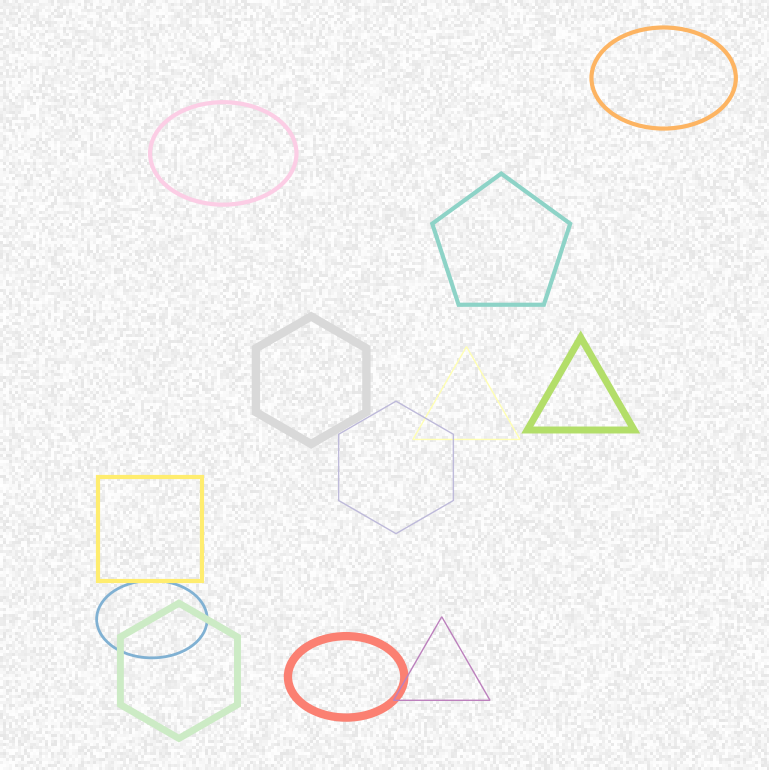[{"shape": "pentagon", "thickness": 1.5, "radius": 0.47, "center": [0.651, 0.68]}, {"shape": "triangle", "thickness": 0.5, "radius": 0.4, "center": [0.606, 0.469]}, {"shape": "hexagon", "thickness": 0.5, "radius": 0.43, "center": [0.514, 0.393]}, {"shape": "oval", "thickness": 3, "radius": 0.38, "center": [0.449, 0.121]}, {"shape": "oval", "thickness": 1, "radius": 0.36, "center": [0.197, 0.196]}, {"shape": "oval", "thickness": 1.5, "radius": 0.47, "center": [0.862, 0.899]}, {"shape": "triangle", "thickness": 2.5, "radius": 0.4, "center": [0.754, 0.482]}, {"shape": "oval", "thickness": 1.5, "radius": 0.48, "center": [0.29, 0.801]}, {"shape": "hexagon", "thickness": 3, "radius": 0.41, "center": [0.404, 0.506]}, {"shape": "triangle", "thickness": 0.5, "radius": 0.36, "center": [0.574, 0.127]}, {"shape": "hexagon", "thickness": 2.5, "radius": 0.44, "center": [0.232, 0.129]}, {"shape": "square", "thickness": 1.5, "radius": 0.34, "center": [0.194, 0.312]}]